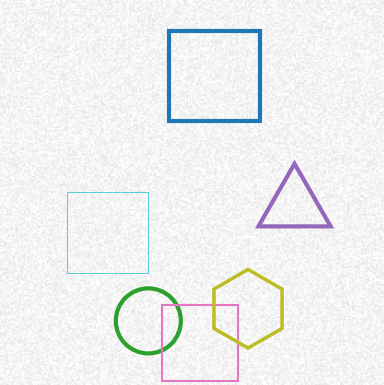[{"shape": "square", "thickness": 3, "radius": 0.59, "center": [0.557, 0.803]}, {"shape": "circle", "thickness": 3, "radius": 0.42, "center": [0.385, 0.167]}, {"shape": "triangle", "thickness": 3, "radius": 0.54, "center": [0.765, 0.466]}, {"shape": "square", "thickness": 1.5, "radius": 0.49, "center": [0.519, 0.109]}, {"shape": "hexagon", "thickness": 2.5, "radius": 0.51, "center": [0.644, 0.198]}, {"shape": "square", "thickness": 0.5, "radius": 0.52, "center": [0.279, 0.397]}]